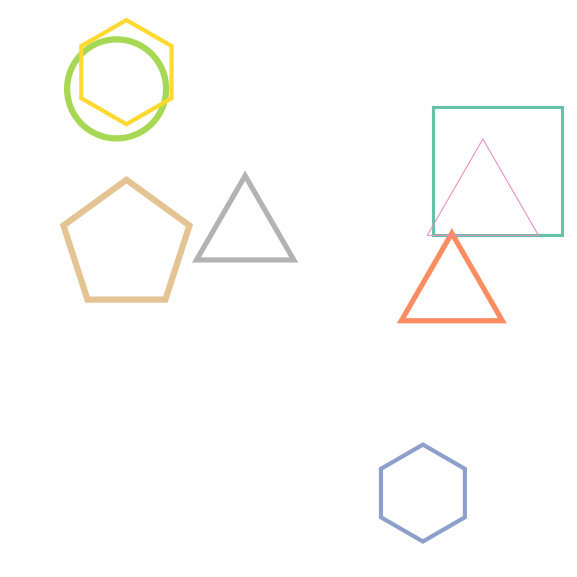[{"shape": "square", "thickness": 1.5, "radius": 0.55, "center": [0.861, 0.702]}, {"shape": "triangle", "thickness": 2.5, "radius": 0.5, "center": [0.782, 0.494]}, {"shape": "hexagon", "thickness": 2, "radius": 0.42, "center": [0.732, 0.145]}, {"shape": "triangle", "thickness": 0.5, "radius": 0.56, "center": [0.836, 0.647]}, {"shape": "circle", "thickness": 3, "radius": 0.43, "center": [0.202, 0.845]}, {"shape": "hexagon", "thickness": 2, "radius": 0.45, "center": [0.219, 0.874]}, {"shape": "pentagon", "thickness": 3, "radius": 0.57, "center": [0.219, 0.573]}, {"shape": "triangle", "thickness": 2.5, "radius": 0.49, "center": [0.424, 0.598]}]